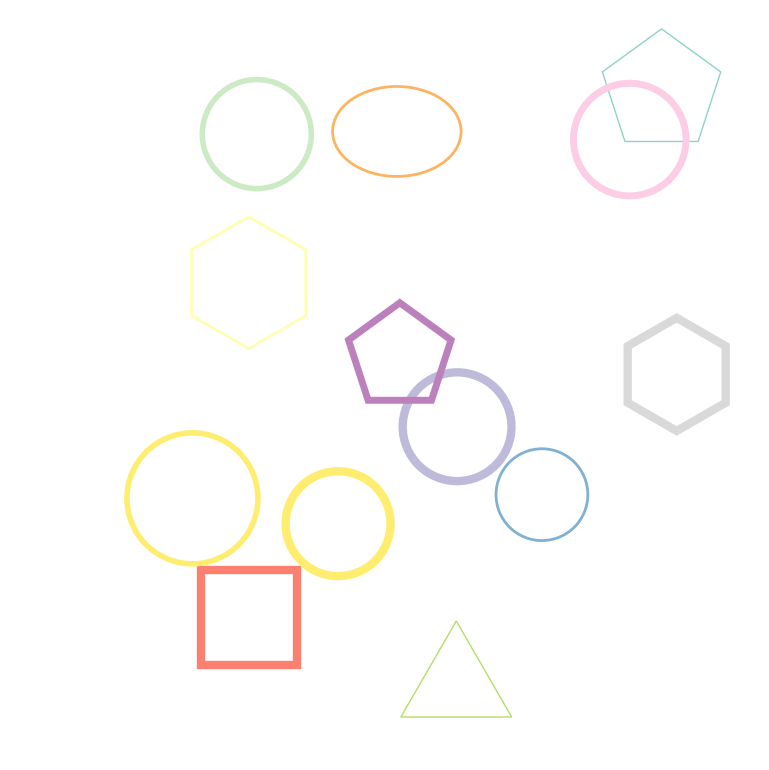[{"shape": "pentagon", "thickness": 0.5, "radius": 0.4, "center": [0.859, 0.882]}, {"shape": "hexagon", "thickness": 1, "radius": 0.43, "center": [0.323, 0.633]}, {"shape": "circle", "thickness": 3, "radius": 0.35, "center": [0.594, 0.446]}, {"shape": "square", "thickness": 3, "radius": 0.31, "center": [0.323, 0.198]}, {"shape": "circle", "thickness": 1, "radius": 0.3, "center": [0.704, 0.358]}, {"shape": "oval", "thickness": 1, "radius": 0.42, "center": [0.515, 0.829]}, {"shape": "triangle", "thickness": 0.5, "radius": 0.42, "center": [0.593, 0.11]}, {"shape": "circle", "thickness": 2.5, "radius": 0.37, "center": [0.818, 0.819]}, {"shape": "hexagon", "thickness": 3, "radius": 0.37, "center": [0.879, 0.514]}, {"shape": "pentagon", "thickness": 2.5, "radius": 0.35, "center": [0.519, 0.537]}, {"shape": "circle", "thickness": 2, "radius": 0.35, "center": [0.334, 0.826]}, {"shape": "circle", "thickness": 3, "radius": 0.34, "center": [0.439, 0.32]}, {"shape": "circle", "thickness": 2, "radius": 0.43, "center": [0.25, 0.353]}]